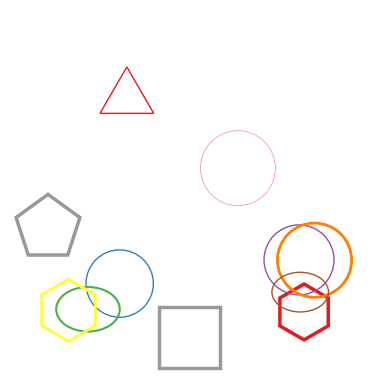[{"shape": "hexagon", "thickness": 2.5, "radius": 0.36, "center": [0.79, 0.19]}, {"shape": "triangle", "thickness": 1, "radius": 0.4, "center": [0.329, 0.746]}, {"shape": "circle", "thickness": 1, "radius": 0.44, "center": [0.311, 0.263]}, {"shape": "oval", "thickness": 1.5, "radius": 0.41, "center": [0.229, 0.197]}, {"shape": "circle", "thickness": 1, "radius": 0.45, "center": [0.777, 0.325]}, {"shape": "circle", "thickness": 2, "radius": 0.48, "center": [0.817, 0.324]}, {"shape": "hexagon", "thickness": 2, "radius": 0.4, "center": [0.178, 0.194]}, {"shape": "oval", "thickness": 1, "radius": 0.37, "center": [0.78, 0.241]}, {"shape": "circle", "thickness": 0.5, "radius": 0.49, "center": [0.618, 0.563]}, {"shape": "square", "thickness": 2.5, "radius": 0.4, "center": [0.492, 0.124]}, {"shape": "pentagon", "thickness": 2.5, "radius": 0.44, "center": [0.125, 0.408]}]